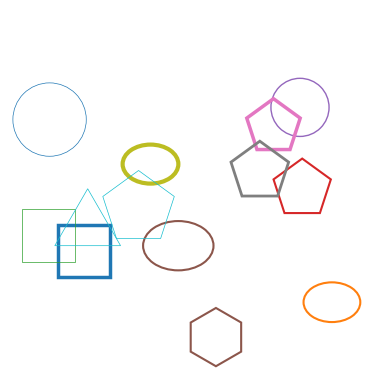[{"shape": "circle", "thickness": 0.5, "radius": 0.48, "center": [0.129, 0.689]}, {"shape": "square", "thickness": 2.5, "radius": 0.34, "center": [0.218, 0.348]}, {"shape": "oval", "thickness": 1.5, "radius": 0.37, "center": [0.862, 0.215]}, {"shape": "square", "thickness": 0.5, "radius": 0.35, "center": [0.126, 0.389]}, {"shape": "pentagon", "thickness": 1.5, "radius": 0.39, "center": [0.785, 0.51]}, {"shape": "circle", "thickness": 1, "radius": 0.38, "center": [0.779, 0.721]}, {"shape": "hexagon", "thickness": 1.5, "radius": 0.38, "center": [0.561, 0.124]}, {"shape": "oval", "thickness": 1.5, "radius": 0.46, "center": [0.463, 0.362]}, {"shape": "pentagon", "thickness": 2.5, "radius": 0.36, "center": [0.71, 0.671]}, {"shape": "pentagon", "thickness": 2, "radius": 0.39, "center": [0.675, 0.555]}, {"shape": "oval", "thickness": 3, "radius": 0.36, "center": [0.391, 0.574]}, {"shape": "pentagon", "thickness": 0.5, "radius": 0.49, "center": [0.36, 0.46]}, {"shape": "triangle", "thickness": 0.5, "radius": 0.49, "center": [0.228, 0.411]}]